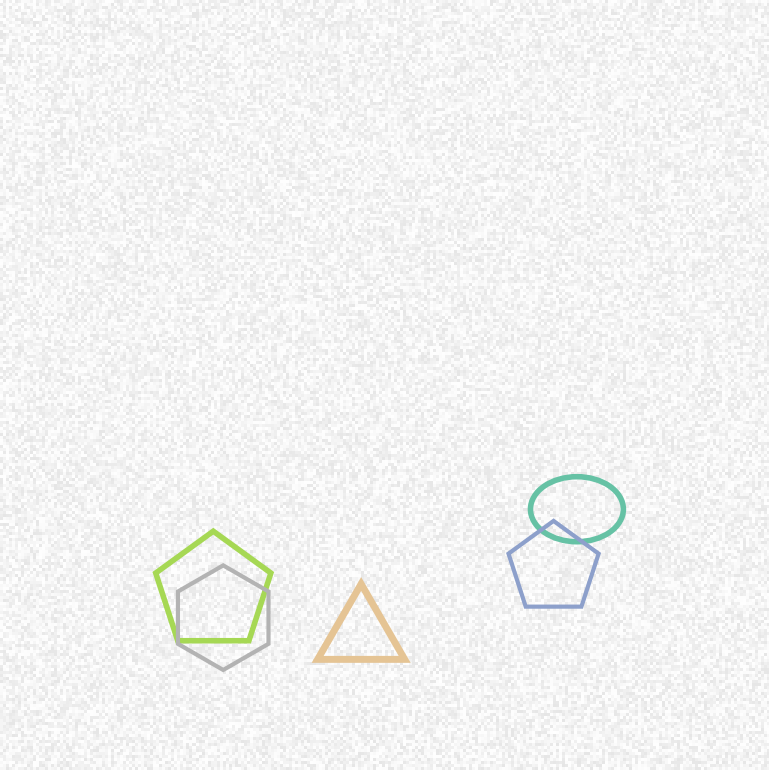[{"shape": "oval", "thickness": 2, "radius": 0.3, "center": [0.749, 0.339]}, {"shape": "pentagon", "thickness": 1.5, "radius": 0.31, "center": [0.719, 0.262]}, {"shape": "pentagon", "thickness": 2, "radius": 0.39, "center": [0.277, 0.231]}, {"shape": "triangle", "thickness": 2.5, "radius": 0.33, "center": [0.469, 0.176]}, {"shape": "hexagon", "thickness": 1.5, "radius": 0.34, "center": [0.29, 0.198]}]